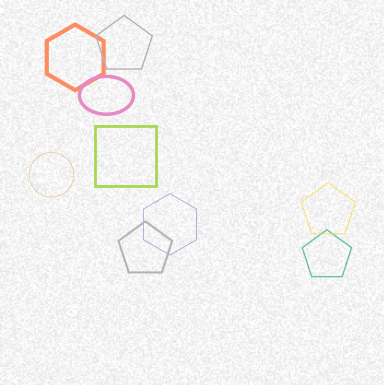[{"shape": "pentagon", "thickness": 1, "radius": 0.34, "center": [0.849, 0.336]}, {"shape": "hexagon", "thickness": 3, "radius": 0.43, "center": [0.195, 0.851]}, {"shape": "hexagon", "thickness": 0.5, "radius": 0.4, "center": [0.441, 0.417]}, {"shape": "oval", "thickness": 2.5, "radius": 0.35, "center": [0.277, 0.752]}, {"shape": "square", "thickness": 2, "radius": 0.39, "center": [0.327, 0.595]}, {"shape": "pentagon", "thickness": 0.5, "radius": 0.37, "center": [0.853, 0.452]}, {"shape": "circle", "thickness": 0.5, "radius": 0.29, "center": [0.134, 0.546]}, {"shape": "pentagon", "thickness": 1.5, "radius": 0.37, "center": [0.378, 0.352]}, {"shape": "pentagon", "thickness": 1, "radius": 0.39, "center": [0.322, 0.883]}]